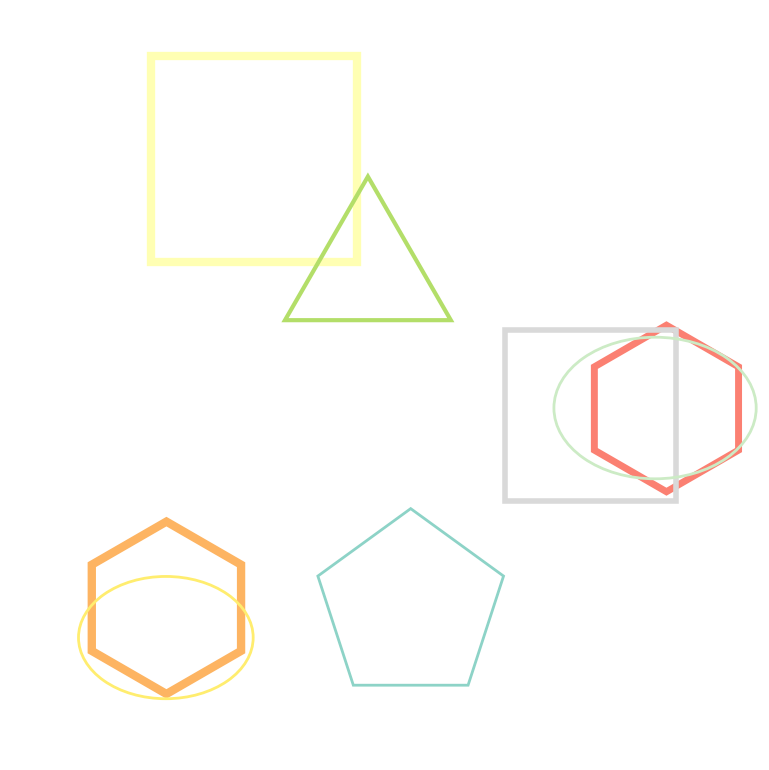[{"shape": "pentagon", "thickness": 1, "radius": 0.63, "center": [0.533, 0.213]}, {"shape": "square", "thickness": 3, "radius": 0.67, "center": [0.33, 0.794]}, {"shape": "hexagon", "thickness": 2.5, "radius": 0.54, "center": [0.866, 0.47]}, {"shape": "hexagon", "thickness": 3, "radius": 0.56, "center": [0.216, 0.211]}, {"shape": "triangle", "thickness": 1.5, "radius": 0.62, "center": [0.478, 0.646]}, {"shape": "square", "thickness": 2, "radius": 0.55, "center": [0.767, 0.46]}, {"shape": "oval", "thickness": 1, "radius": 0.66, "center": [0.851, 0.47]}, {"shape": "oval", "thickness": 1, "radius": 0.57, "center": [0.215, 0.172]}]